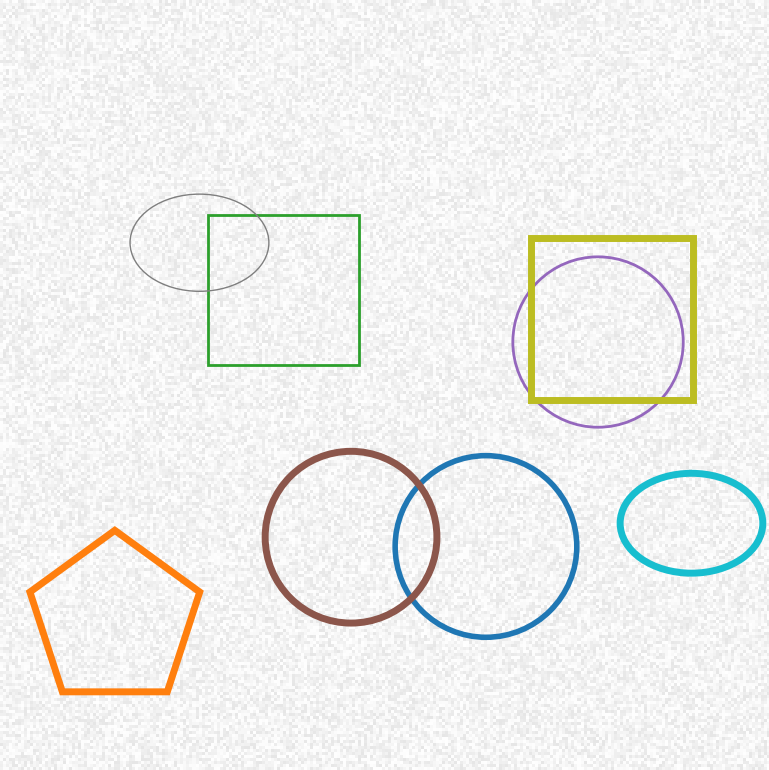[{"shape": "circle", "thickness": 2, "radius": 0.59, "center": [0.631, 0.29]}, {"shape": "pentagon", "thickness": 2.5, "radius": 0.58, "center": [0.149, 0.195]}, {"shape": "square", "thickness": 1, "radius": 0.49, "center": [0.368, 0.624]}, {"shape": "circle", "thickness": 1, "radius": 0.55, "center": [0.777, 0.556]}, {"shape": "circle", "thickness": 2.5, "radius": 0.56, "center": [0.456, 0.302]}, {"shape": "oval", "thickness": 0.5, "radius": 0.45, "center": [0.259, 0.685]}, {"shape": "square", "thickness": 2.5, "radius": 0.53, "center": [0.795, 0.586]}, {"shape": "oval", "thickness": 2.5, "radius": 0.46, "center": [0.898, 0.32]}]